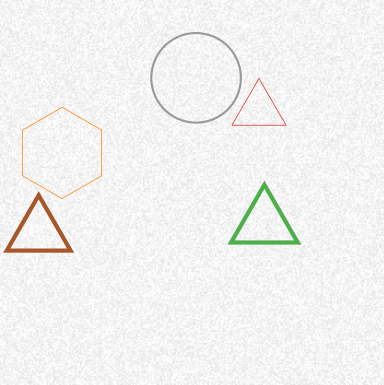[{"shape": "triangle", "thickness": 0.5, "radius": 0.41, "center": [0.673, 0.715]}, {"shape": "triangle", "thickness": 3, "radius": 0.5, "center": [0.687, 0.42]}, {"shape": "hexagon", "thickness": 0.5, "radius": 0.59, "center": [0.161, 0.603]}, {"shape": "triangle", "thickness": 3, "radius": 0.48, "center": [0.1, 0.397]}, {"shape": "circle", "thickness": 1.5, "radius": 0.58, "center": [0.509, 0.798]}]